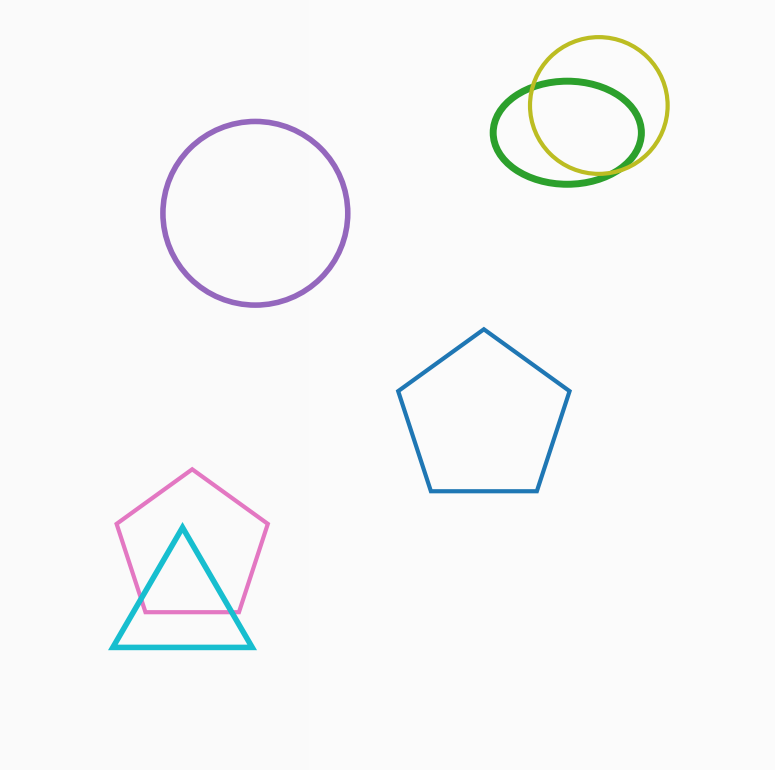[{"shape": "pentagon", "thickness": 1.5, "radius": 0.58, "center": [0.624, 0.456]}, {"shape": "oval", "thickness": 2.5, "radius": 0.48, "center": [0.732, 0.828]}, {"shape": "circle", "thickness": 2, "radius": 0.6, "center": [0.329, 0.723]}, {"shape": "pentagon", "thickness": 1.5, "radius": 0.51, "center": [0.248, 0.288]}, {"shape": "circle", "thickness": 1.5, "radius": 0.44, "center": [0.773, 0.863]}, {"shape": "triangle", "thickness": 2, "radius": 0.52, "center": [0.236, 0.211]}]